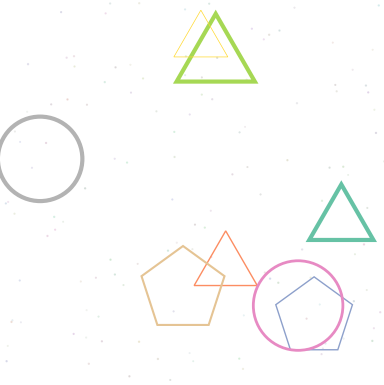[{"shape": "triangle", "thickness": 3, "radius": 0.48, "center": [0.887, 0.425]}, {"shape": "triangle", "thickness": 1, "radius": 0.47, "center": [0.586, 0.306]}, {"shape": "pentagon", "thickness": 1, "radius": 0.52, "center": [0.816, 0.176]}, {"shape": "circle", "thickness": 2, "radius": 0.58, "center": [0.774, 0.206]}, {"shape": "triangle", "thickness": 3, "radius": 0.59, "center": [0.56, 0.847]}, {"shape": "triangle", "thickness": 0.5, "radius": 0.4, "center": [0.522, 0.893]}, {"shape": "pentagon", "thickness": 1.5, "radius": 0.57, "center": [0.475, 0.248]}, {"shape": "circle", "thickness": 3, "radius": 0.55, "center": [0.104, 0.587]}]